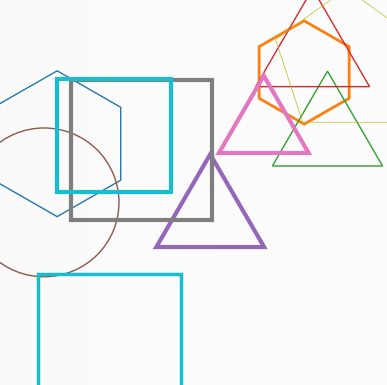[{"shape": "hexagon", "thickness": 1, "radius": 0.95, "center": [0.148, 0.627]}, {"shape": "hexagon", "thickness": 2, "radius": 0.67, "center": [0.785, 0.812]}, {"shape": "triangle", "thickness": 1, "radius": 0.82, "center": [0.845, 0.651]}, {"shape": "triangle", "thickness": 1, "radius": 0.85, "center": [0.807, 0.86]}, {"shape": "triangle", "thickness": 3, "radius": 0.8, "center": [0.543, 0.439]}, {"shape": "circle", "thickness": 1, "radius": 0.97, "center": [0.114, 0.474]}, {"shape": "triangle", "thickness": 3, "radius": 0.67, "center": [0.681, 0.669]}, {"shape": "square", "thickness": 3, "radius": 0.91, "center": [0.364, 0.611]}, {"shape": "pentagon", "thickness": 0.5, "radius": 0.96, "center": [0.894, 0.838]}, {"shape": "square", "thickness": 2.5, "radius": 0.92, "center": [0.282, 0.104]}, {"shape": "square", "thickness": 3, "radius": 0.73, "center": [0.294, 0.648]}]